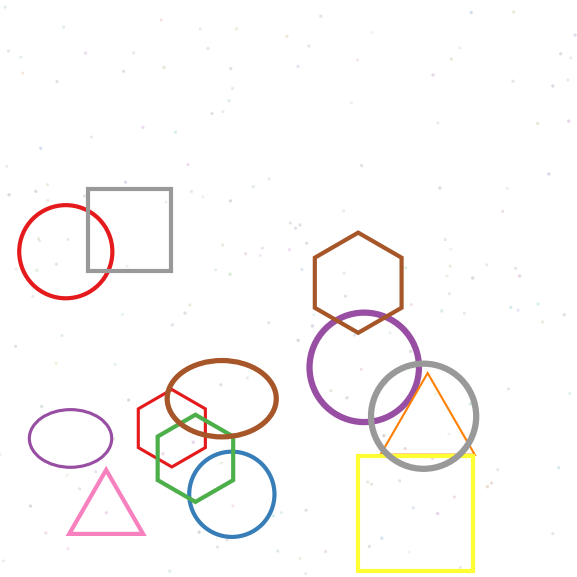[{"shape": "circle", "thickness": 2, "radius": 0.4, "center": [0.114, 0.563]}, {"shape": "hexagon", "thickness": 1.5, "radius": 0.34, "center": [0.298, 0.258]}, {"shape": "circle", "thickness": 2, "radius": 0.37, "center": [0.401, 0.143]}, {"shape": "hexagon", "thickness": 2, "radius": 0.38, "center": [0.338, 0.206]}, {"shape": "circle", "thickness": 3, "radius": 0.47, "center": [0.631, 0.363]}, {"shape": "oval", "thickness": 1.5, "radius": 0.36, "center": [0.122, 0.24]}, {"shape": "triangle", "thickness": 1, "radius": 0.47, "center": [0.74, 0.259]}, {"shape": "square", "thickness": 2, "radius": 0.5, "center": [0.719, 0.109]}, {"shape": "oval", "thickness": 2.5, "radius": 0.47, "center": [0.384, 0.309]}, {"shape": "hexagon", "thickness": 2, "radius": 0.43, "center": [0.62, 0.51]}, {"shape": "triangle", "thickness": 2, "radius": 0.37, "center": [0.184, 0.112]}, {"shape": "circle", "thickness": 3, "radius": 0.46, "center": [0.734, 0.278]}, {"shape": "square", "thickness": 2, "radius": 0.36, "center": [0.224, 0.601]}]